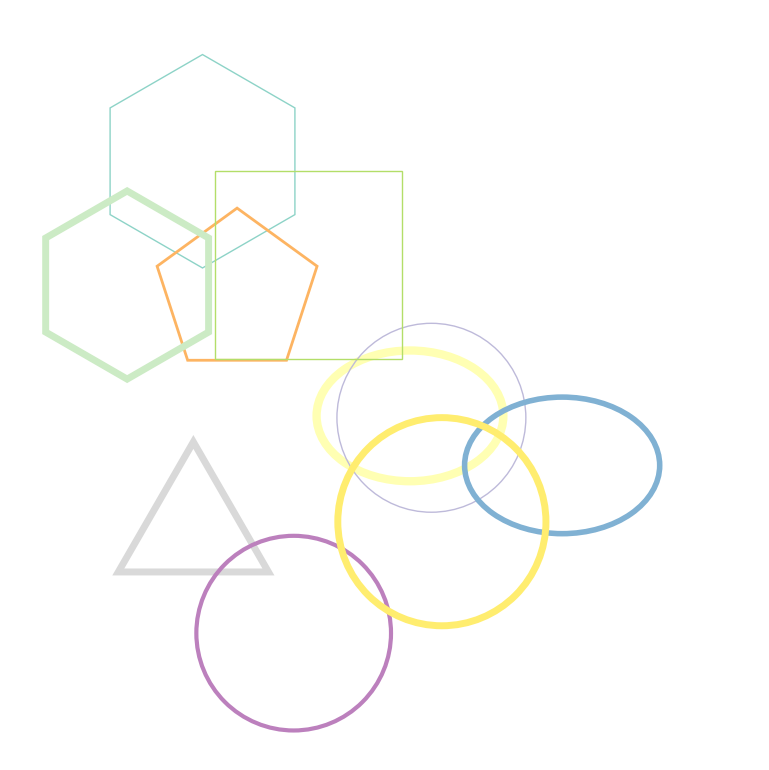[{"shape": "hexagon", "thickness": 0.5, "radius": 0.69, "center": [0.263, 0.791]}, {"shape": "oval", "thickness": 3, "radius": 0.61, "center": [0.532, 0.46]}, {"shape": "circle", "thickness": 0.5, "radius": 0.61, "center": [0.56, 0.457]}, {"shape": "oval", "thickness": 2, "radius": 0.63, "center": [0.73, 0.396]}, {"shape": "pentagon", "thickness": 1, "radius": 0.55, "center": [0.308, 0.62]}, {"shape": "square", "thickness": 0.5, "radius": 0.61, "center": [0.401, 0.656]}, {"shape": "triangle", "thickness": 2.5, "radius": 0.56, "center": [0.251, 0.313]}, {"shape": "circle", "thickness": 1.5, "radius": 0.63, "center": [0.381, 0.178]}, {"shape": "hexagon", "thickness": 2.5, "radius": 0.61, "center": [0.165, 0.63]}, {"shape": "circle", "thickness": 2.5, "radius": 0.68, "center": [0.574, 0.322]}]